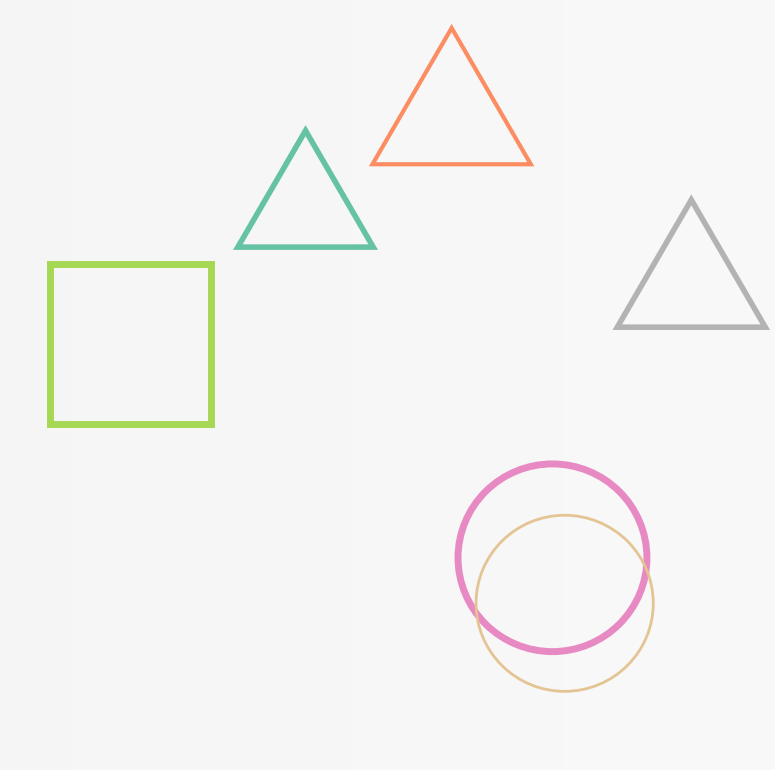[{"shape": "triangle", "thickness": 2, "radius": 0.5, "center": [0.394, 0.73]}, {"shape": "triangle", "thickness": 1.5, "radius": 0.59, "center": [0.583, 0.846]}, {"shape": "circle", "thickness": 2.5, "radius": 0.61, "center": [0.713, 0.276]}, {"shape": "square", "thickness": 2.5, "radius": 0.52, "center": [0.168, 0.553]}, {"shape": "circle", "thickness": 1, "radius": 0.57, "center": [0.729, 0.216]}, {"shape": "triangle", "thickness": 2, "radius": 0.55, "center": [0.892, 0.63]}]